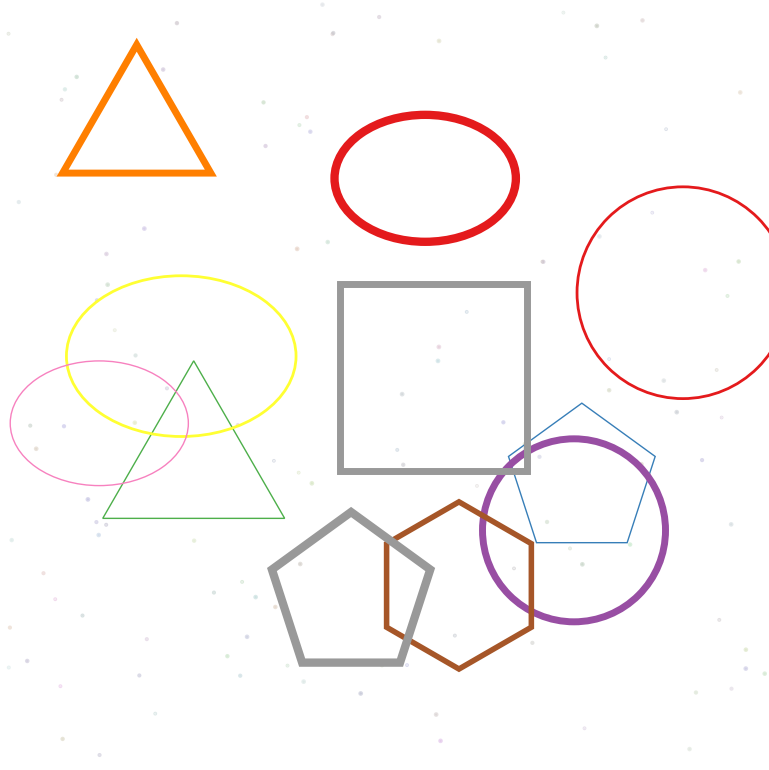[{"shape": "oval", "thickness": 3, "radius": 0.59, "center": [0.552, 0.768]}, {"shape": "circle", "thickness": 1, "radius": 0.69, "center": [0.887, 0.62]}, {"shape": "pentagon", "thickness": 0.5, "radius": 0.5, "center": [0.756, 0.376]}, {"shape": "triangle", "thickness": 0.5, "radius": 0.68, "center": [0.252, 0.395]}, {"shape": "circle", "thickness": 2.5, "radius": 0.59, "center": [0.745, 0.311]}, {"shape": "triangle", "thickness": 2.5, "radius": 0.56, "center": [0.178, 0.831]}, {"shape": "oval", "thickness": 1, "radius": 0.75, "center": [0.235, 0.537]}, {"shape": "hexagon", "thickness": 2, "radius": 0.54, "center": [0.596, 0.24]}, {"shape": "oval", "thickness": 0.5, "radius": 0.58, "center": [0.129, 0.45]}, {"shape": "pentagon", "thickness": 3, "radius": 0.54, "center": [0.456, 0.227]}, {"shape": "square", "thickness": 2.5, "radius": 0.61, "center": [0.563, 0.509]}]